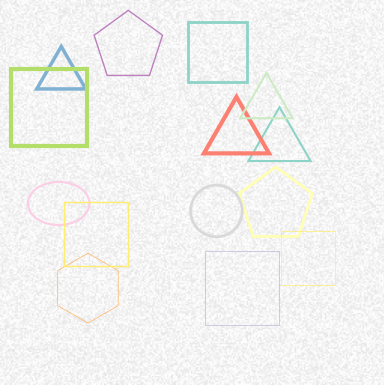[{"shape": "square", "thickness": 2, "radius": 0.39, "center": [0.565, 0.865]}, {"shape": "triangle", "thickness": 1.5, "radius": 0.47, "center": [0.726, 0.628]}, {"shape": "pentagon", "thickness": 2, "radius": 0.5, "center": [0.716, 0.467]}, {"shape": "square", "thickness": 0.5, "radius": 0.48, "center": [0.628, 0.252]}, {"shape": "triangle", "thickness": 3, "radius": 0.49, "center": [0.614, 0.651]}, {"shape": "triangle", "thickness": 2.5, "radius": 0.37, "center": [0.159, 0.806]}, {"shape": "hexagon", "thickness": 0.5, "radius": 0.45, "center": [0.228, 0.252]}, {"shape": "square", "thickness": 3, "radius": 0.5, "center": [0.127, 0.72]}, {"shape": "oval", "thickness": 1.5, "radius": 0.4, "center": [0.152, 0.472]}, {"shape": "circle", "thickness": 2, "radius": 0.34, "center": [0.562, 0.452]}, {"shape": "pentagon", "thickness": 1, "radius": 0.47, "center": [0.333, 0.88]}, {"shape": "triangle", "thickness": 1.5, "radius": 0.39, "center": [0.692, 0.732]}, {"shape": "square", "thickness": 1, "radius": 0.42, "center": [0.248, 0.392]}, {"shape": "square", "thickness": 0.5, "radius": 0.35, "center": [0.8, 0.331]}]